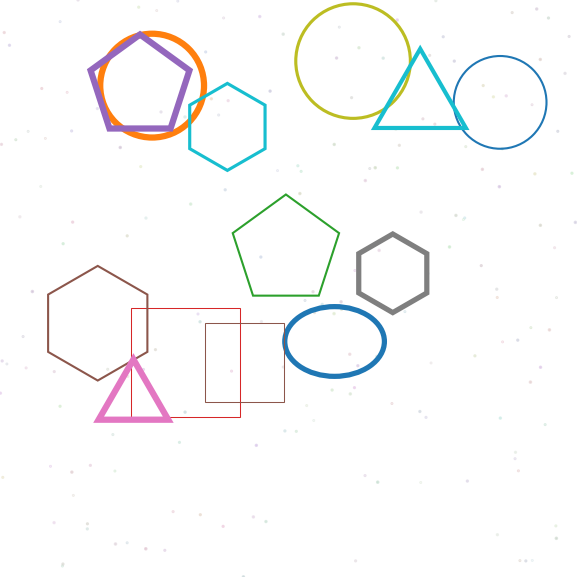[{"shape": "oval", "thickness": 2.5, "radius": 0.43, "center": [0.579, 0.408]}, {"shape": "circle", "thickness": 1, "radius": 0.4, "center": [0.866, 0.822]}, {"shape": "circle", "thickness": 3, "radius": 0.45, "center": [0.263, 0.851]}, {"shape": "pentagon", "thickness": 1, "radius": 0.48, "center": [0.495, 0.566]}, {"shape": "square", "thickness": 0.5, "radius": 0.47, "center": [0.321, 0.371]}, {"shape": "pentagon", "thickness": 3, "radius": 0.45, "center": [0.242, 0.849]}, {"shape": "hexagon", "thickness": 1, "radius": 0.5, "center": [0.169, 0.439]}, {"shape": "square", "thickness": 0.5, "radius": 0.34, "center": [0.424, 0.371]}, {"shape": "triangle", "thickness": 3, "radius": 0.35, "center": [0.231, 0.307]}, {"shape": "hexagon", "thickness": 2.5, "radius": 0.34, "center": [0.68, 0.526]}, {"shape": "circle", "thickness": 1.5, "radius": 0.5, "center": [0.611, 0.893]}, {"shape": "triangle", "thickness": 2, "radius": 0.46, "center": [0.728, 0.823]}, {"shape": "hexagon", "thickness": 1.5, "radius": 0.38, "center": [0.394, 0.779]}]